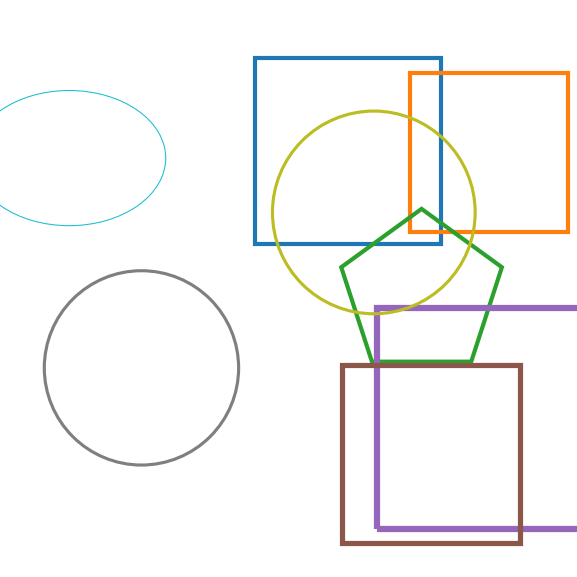[{"shape": "square", "thickness": 2, "radius": 0.81, "center": [0.603, 0.738]}, {"shape": "square", "thickness": 2, "radius": 0.69, "center": [0.847, 0.735]}, {"shape": "pentagon", "thickness": 2, "radius": 0.73, "center": [0.73, 0.491]}, {"shape": "square", "thickness": 3, "radius": 0.96, "center": [0.845, 0.274]}, {"shape": "square", "thickness": 2.5, "radius": 0.77, "center": [0.746, 0.212]}, {"shape": "circle", "thickness": 1.5, "radius": 0.84, "center": [0.245, 0.362]}, {"shape": "circle", "thickness": 1.5, "radius": 0.88, "center": [0.647, 0.631]}, {"shape": "oval", "thickness": 0.5, "radius": 0.84, "center": [0.12, 0.725]}]